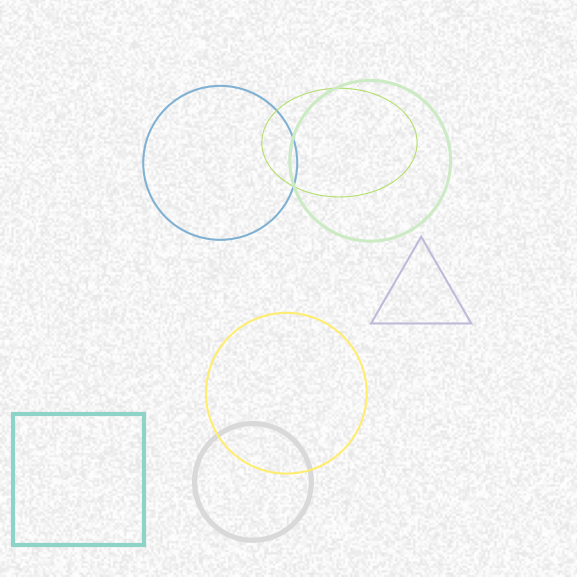[{"shape": "square", "thickness": 2, "radius": 0.57, "center": [0.136, 0.17]}, {"shape": "triangle", "thickness": 1, "radius": 0.5, "center": [0.729, 0.489]}, {"shape": "circle", "thickness": 1, "radius": 0.67, "center": [0.381, 0.717]}, {"shape": "oval", "thickness": 0.5, "radius": 0.67, "center": [0.588, 0.752]}, {"shape": "circle", "thickness": 2.5, "radius": 0.51, "center": [0.438, 0.165]}, {"shape": "circle", "thickness": 1.5, "radius": 0.7, "center": [0.641, 0.721]}, {"shape": "circle", "thickness": 1, "radius": 0.7, "center": [0.496, 0.318]}]